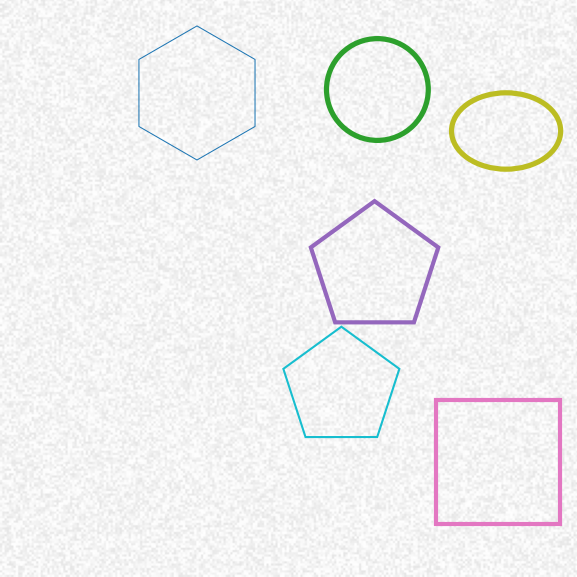[{"shape": "hexagon", "thickness": 0.5, "radius": 0.58, "center": [0.341, 0.838]}, {"shape": "circle", "thickness": 2.5, "radius": 0.44, "center": [0.653, 0.844]}, {"shape": "pentagon", "thickness": 2, "radius": 0.58, "center": [0.649, 0.535]}, {"shape": "square", "thickness": 2, "radius": 0.54, "center": [0.863, 0.2]}, {"shape": "oval", "thickness": 2.5, "radius": 0.47, "center": [0.876, 0.772]}, {"shape": "pentagon", "thickness": 1, "radius": 0.53, "center": [0.591, 0.328]}]